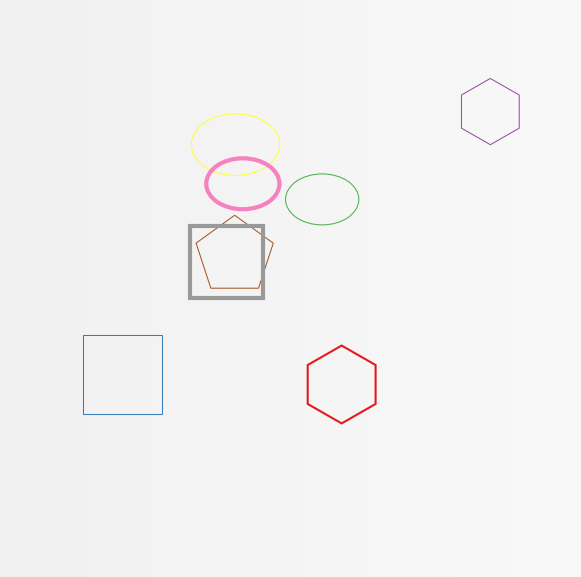[{"shape": "hexagon", "thickness": 1, "radius": 0.34, "center": [0.588, 0.333]}, {"shape": "square", "thickness": 0.5, "radius": 0.34, "center": [0.21, 0.351]}, {"shape": "oval", "thickness": 0.5, "radius": 0.32, "center": [0.554, 0.654]}, {"shape": "hexagon", "thickness": 0.5, "radius": 0.29, "center": [0.844, 0.806]}, {"shape": "oval", "thickness": 0.5, "radius": 0.38, "center": [0.405, 0.749]}, {"shape": "pentagon", "thickness": 0.5, "radius": 0.35, "center": [0.404, 0.557]}, {"shape": "oval", "thickness": 2, "radius": 0.31, "center": [0.418, 0.681]}, {"shape": "square", "thickness": 2, "radius": 0.31, "center": [0.39, 0.546]}]